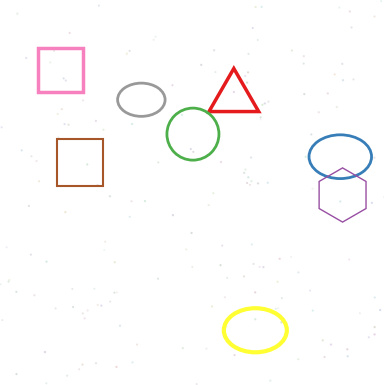[{"shape": "triangle", "thickness": 2.5, "radius": 0.37, "center": [0.607, 0.748]}, {"shape": "oval", "thickness": 2, "radius": 0.41, "center": [0.884, 0.593]}, {"shape": "circle", "thickness": 2, "radius": 0.34, "center": [0.501, 0.652]}, {"shape": "hexagon", "thickness": 1, "radius": 0.35, "center": [0.89, 0.494]}, {"shape": "oval", "thickness": 3, "radius": 0.41, "center": [0.663, 0.142]}, {"shape": "square", "thickness": 1.5, "radius": 0.3, "center": [0.207, 0.578]}, {"shape": "square", "thickness": 2.5, "radius": 0.29, "center": [0.158, 0.818]}, {"shape": "oval", "thickness": 2, "radius": 0.31, "center": [0.367, 0.741]}]